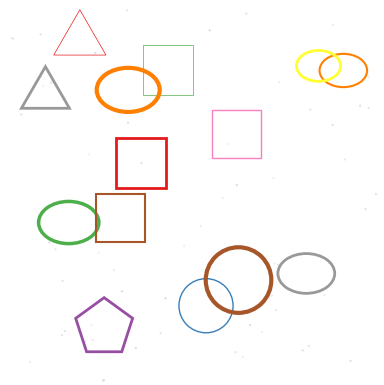[{"shape": "triangle", "thickness": 0.5, "radius": 0.39, "center": [0.207, 0.896]}, {"shape": "square", "thickness": 2, "radius": 0.33, "center": [0.366, 0.576]}, {"shape": "circle", "thickness": 1, "radius": 0.35, "center": [0.535, 0.206]}, {"shape": "square", "thickness": 0.5, "radius": 0.33, "center": [0.437, 0.818]}, {"shape": "oval", "thickness": 2.5, "radius": 0.39, "center": [0.178, 0.422]}, {"shape": "pentagon", "thickness": 2, "radius": 0.39, "center": [0.271, 0.149]}, {"shape": "oval", "thickness": 1.5, "radius": 0.31, "center": [0.892, 0.817]}, {"shape": "oval", "thickness": 3, "radius": 0.41, "center": [0.333, 0.767]}, {"shape": "oval", "thickness": 2, "radius": 0.29, "center": [0.827, 0.829]}, {"shape": "circle", "thickness": 3, "radius": 0.43, "center": [0.62, 0.273]}, {"shape": "square", "thickness": 1.5, "radius": 0.31, "center": [0.313, 0.435]}, {"shape": "square", "thickness": 1, "radius": 0.31, "center": [0.614, 0.652]}, {"shape": "oval", "thickness": 2, "radius": 0.37, "center": [0.796, 0.29]}, {"shape": "triangle", "thickness": 2, "radius": 0.36, "center": [0.118, 0.755]}]